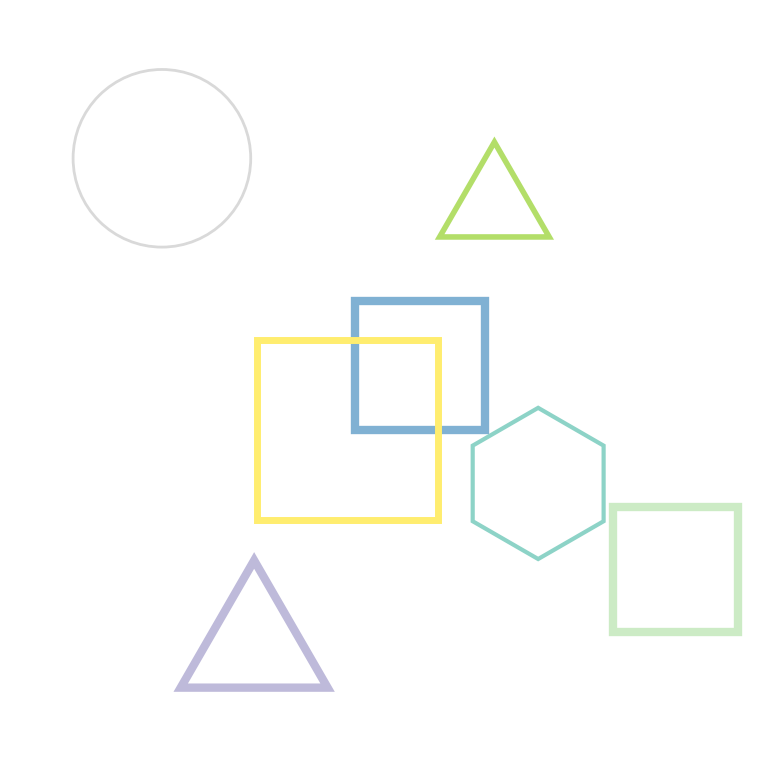[{"shape": "hexagon", "thickness": 1.5, "radius": 0.49, "center": [0.699, 0.372]}, {"shape": "triangle", "thickness": 3, "radius": 0.55, "center": [0.33, 0.162]}, {"shape": "square", "thickness": 3, "radius": 0.42, "center": [0.545, 0.525]}, {"shape": "triangle", "thickness": 2, "radius": 0.41, "center": [0.642, 0.733]}, {"shape": "circle", "thickness": 1, "radius": 0.58, "center": [0.21, 0.794]}, {"shape": "square", "thickness": 3, "radius": 0.41, "center": [0.877, 0.26]}, {"shape": "square", "thickness": 2.5, "radius": 0.59, "center": [0.451, 0.442]}]